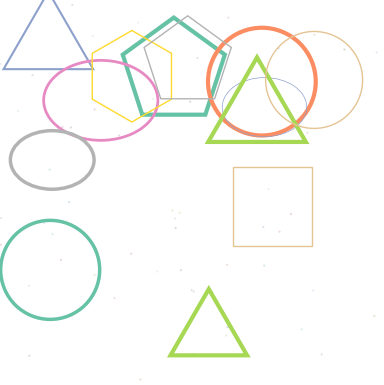[{"shape": "pentagon", "thickness": 3, "radius": 0.7, "center": [0.451, 0.815]}, {"shape": "circle", "thickness": 2.5, "radius": 0.64, "center": [0.13, 0.299]}, {"shape": "circle", "thickness": 3, "radius": 0.7, "center": [0.68, 0.788]}, {"shape": "oval", "thickness": 0.5, "radius": 0.55, "center": [0.687, 0.722]}, {"shape": "triangle", "thickness": 1.5, "radius": 0.67, "center": [0.126, 0.888]}, {"shape": "oval", "thickness": 2, "radius": 0.74, "center": [0.262, 0.739]}, {"shape": "triangle", "thickness": 3, "radius": 0.73, "center": [0.668, 0.705]}, {"shape": "triangle", "thickness": 3, "radius": 0.57, "center": [0.542, 0.134]}, {"shape": "hexagon", "thickness": 1, "radius": 0.59, "center": [0.343, 0.802]}, {"shape": "square", "thickness": 1, "radius": 0.51, "center": [0.707, 0.464]}, {"shape": "circle", "thickness": 1, "radius": 0.63, "center": [0.816, 0.792]}, {"shape": "pentagon", "thickness": 1, "radius": 0.6, "center": [0.488, 0.84]}, {"shape": "oval", "thickness": 2.5, "radius": 0.54, "center": [0.136, 0.585]}]